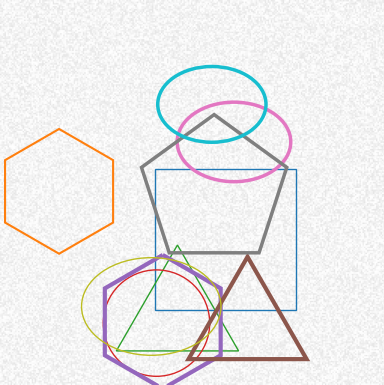[{"shape": "square", "thickness": 1, "radius": 0.92, "center": [0.587, 0.378]}, {"shape": "hexagon", "thickness": 1.5, "radius": 0.81, "center": [0.153, 0.503]}, {"shape": "triangle", "thickness": 1, "radius": 0.92, "center": [0.461, 0.18]}, {"shape": "circle", "thickness": 1, "radius": 0.69, "center": [0.406, 0.161]}, {"shape": "hexagon", "thickness": 3, "radius": 0.87, "center": [0.423, 0.164]}, {"shape": "triangle", "thickness": 3, "radius": 0.89, "center": [0.643, 0.156]}, {"shape": "oval", "thickness": 2.5, "radius": 0.74, "center": [0.608, 0.631]}, {"shape": "pentagon", "thickness": 2.5, "radius": 0.99, "center": [0.556, 0.504]}, {"shape": "oval", "thickness": 1, "radius": 0.91, "center": [0.393, 0.204]}, {"shape": "oval", "thickness": 2.5, "radius": 0.7, "center": [0.55, 0.729]}]